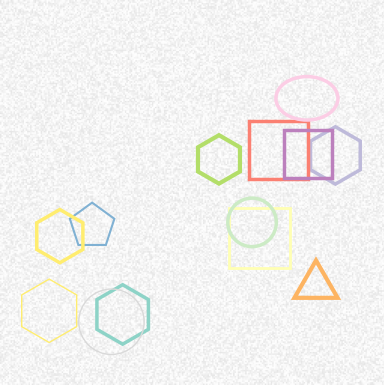[{"shape": "hexagon", "thickness": 2.5, "radius": 0.39, "center": [0.319, 0.183]}, {"shape": "square", "thickness": 2, "radius": 0.39, "center": [0.674, 0.381]}, {"shape": "hexagon", "thickness": 2.5, "radius": 0.37, "center": [0.871, 0.596]}, {"shape": "square", "thickness": 2.5, "radius": 0.38, "center": [0.723, 0.61]}, {"shape": "pentagon", "thickness": 1.5, "radius": 0.3, "center": [0.239, 0.413]}, {"shape": "triangle", "thickness": 3, "radius": 0.32, "center": [0.821, 0.259]}, {"shape": "hexagon", "thickness": 3, "radius": 0.31, "center": [0.569, 0.586]}, {"shape": "oval", "thickness": 2.5, "radius": 0.4, "center": [0.797, 0.745]}, {"shape": "circle", "thickness": 1, "radius": 0.42, "center": [0.29, 0.164]}, {"shape": "square", "thickness": 2.5, "radius": 0.31, "center": [0.799, 0.6]}, {"shape": "circle", "thickness": 2.5, "radius": 0.32, "center": [0.655, 0.422]}, {"shape": "hexagon", "thickness": 2.5, "radius": 0.35, "center": [0.155, 0.387]}, {"shape": "hexagon", "thickness": 1, "radius": 0.41, "center": [0.128, 0.193]}]